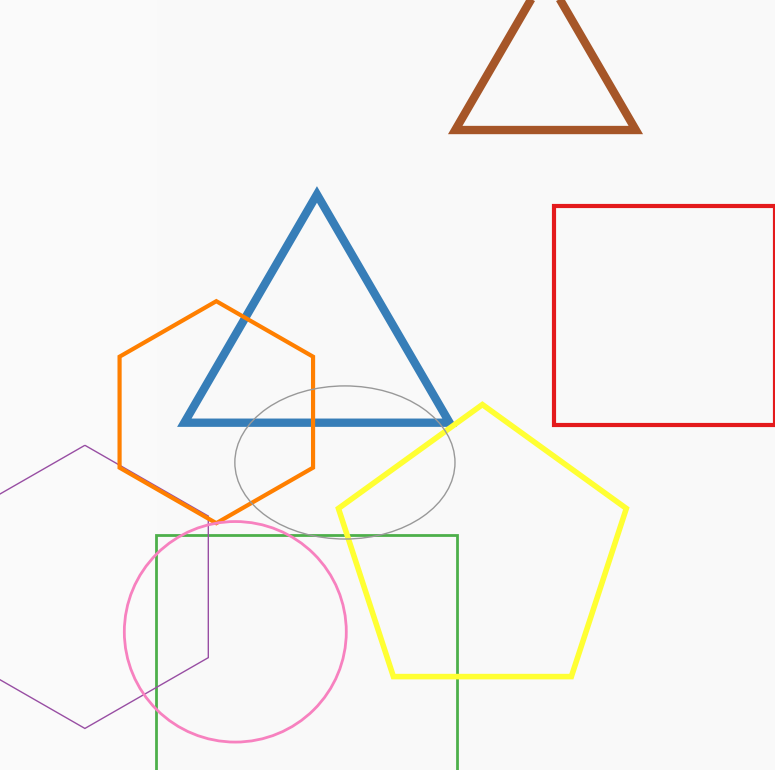[{"shape": "square", "thickness": 1.5, "radius": 0.71, "center": [0.858, 0.591]}, {"shape": "triangle", "thickness": 3, "radius": 0.99, "center": [0.409, 0.55]}, {"shape": "square", "thickness": 1, "radius": 0.97, "center": [0.395, 0.111]}, {"shape": "hexagon", "thickness": 0.5, "radius": 0.92, "center": [0.11, 0.238]}, {"shape": "hexagon", "thickness": 1.5, "radius": 0.72, "center": [0.279, 0.465]}, {"shape": "pentagon", "thickness": 2, "radius": 0.98, "center": [0.622, 0.279]}, {"shape": "triangle", "thickness": 3, "radius": 0.67, "center": [0.704, 0.898]}, {"shape": "circle", "thickness": 1, "radius": 0.72, "center": [0.304, 0.179]}, {"shape": "oval", "thickness": 0.5, "radius": 0.71, "center": [0.445, 0.399]}]